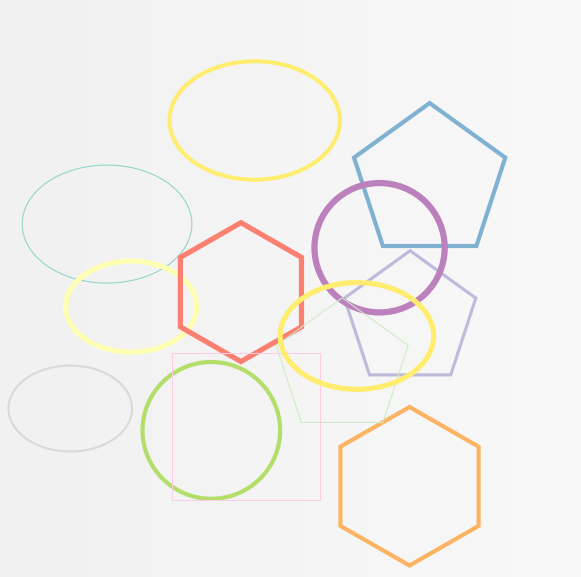[{"shape": "oval", "thickness": 0.5, "radius": 0.73, "center": [0.184, 0.611]}, {"shape": "oval", "thickness": 2.5, "radius": 0.56, "center": [0.226, 0.468]}, {"shape": "pentagon", "thickness": 1.5, "radius": 0.59, "center": [0.706, 0.446]}, {"shape": "hexagon", "thickness": 2.5, "radius": 0.6, "center": [0.414, 0.493]}, {"shape": "pentagon", "thickness": 2, "radius": 0.68, "center": [0.739, 0.684]}, {"shape": "hexagon", "thickness": 2, "radius": 0.69, "center": [0.705, 0.157]}, {"shape": "circle", "thickness": 2, "radius": 0.59, "center": [0.364, 0.254]}, {"shape": "square", "thickness": 0.5, "radius": 0.64, "center": [0.424, 0.261]}, {"shape": "oval", "thickness": 1, "radius": 0.53, "center": [0.121, 0.292]}, {"shape": "circle", "thickness": 3, "radius": 0.56, "center": [0.653, 0.57]}, {"shape": "pentagon", "thickness": 0.5, "radius": 0.6, "center": [0.589, 0.364]}, {"shape": "oval", "thickness": 2, "radius": 0.73, "center": [0.438, 0.791]}, {"shape": "oval", "thickness": 2.5, "radius": 0.66, "center": [0.614, 0.417]}]